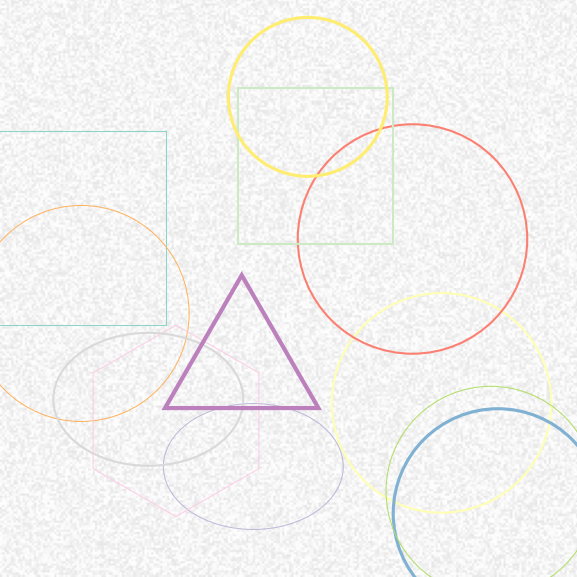[{"shape": "square", "thickness": 0.5, "radius": 0.84, "center": [0.119, 0.605]}, {"shape": "circle", "thickness": 1, "radius": 0.95, "center": [0.765, 0.302]}, {"shape": "oval", "thickness": 0.5, "radius": 0.78, "center": [0.439, 0.191]}, {"shape": "circle", "thickness": 1, "radius": 0.99, "center": [0.714, 0.585]}, {"shape": "circle", "thickness": 1.5, "radius": 0.91, "center": [0.862, 0.11]}, {"shape": "circle", "thickness": 0.5, "radius": 0.94, "center": [0.14, 0.456]}, {"shape": "circle", "thickness": 0.5, "radius": 0.91, "center": [0.85, 0.149]}, {"shape": "hexagon", "thickness": 0.5, "radius": 0.83, "center": [0.305, 0.271]}, {"shape": "oval", "thickness": 1, "radius": 0.82, "center": [0.257, 0.308]}, {"shape": "triangle", "thickness": 2, "radius": 0.77, "center": [0.419, 0.369]}, {"shape": "square", "thickness": 1, "radius": 0.67, "center": [0.546, 0.711]}, {"shape": "circle", "thickness": 1.5, "radius": 0.69, "center": [0.533, 0.831]}]